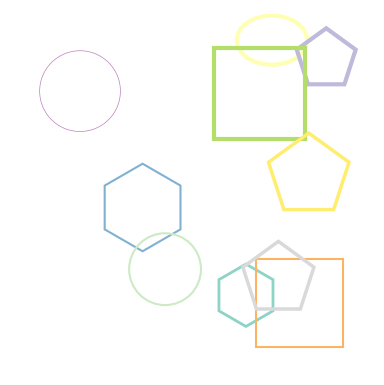[{"shape": "hexagon", "thickness": 2, "radius": 0.41, "center": [0.639, 0.233]}, {"shape": "oval", "thickness": 3, "radius": 0.46, "center": [0.706, 0.896]}, {"shape": "pentagon", "thickness": 3, "radius": 0.4, "center": [0.847, 0.846]}, {"shape": "hexagon", "thickness": 1.5, "radius": 0.57, "center": [0.37, 0.461]}, {"shape": "square", "thickness": 1.5, "radius": 0.57, "center": [0.778, 0.213]}, {"shape": "square", "thickness": 3, "radius": 0.59, "center": [0.673, 0.758]}, {"shape": "pentagon", "thickness": 2.5, "radius": 0.49, "center": [0.723, 0.276]}, {"shape": "circle", "thickness": 0.5, "radius": 0.52, "center": [0.208, 0.763]}, {"shape": "circle", "thickness": 1.5, "radius": 0.47, "center": [0.429, 0.301]}, {"shape": "pentagon", "thickness": 2.5, "radius": 0.55, "center": [0.802, 0.544]}]